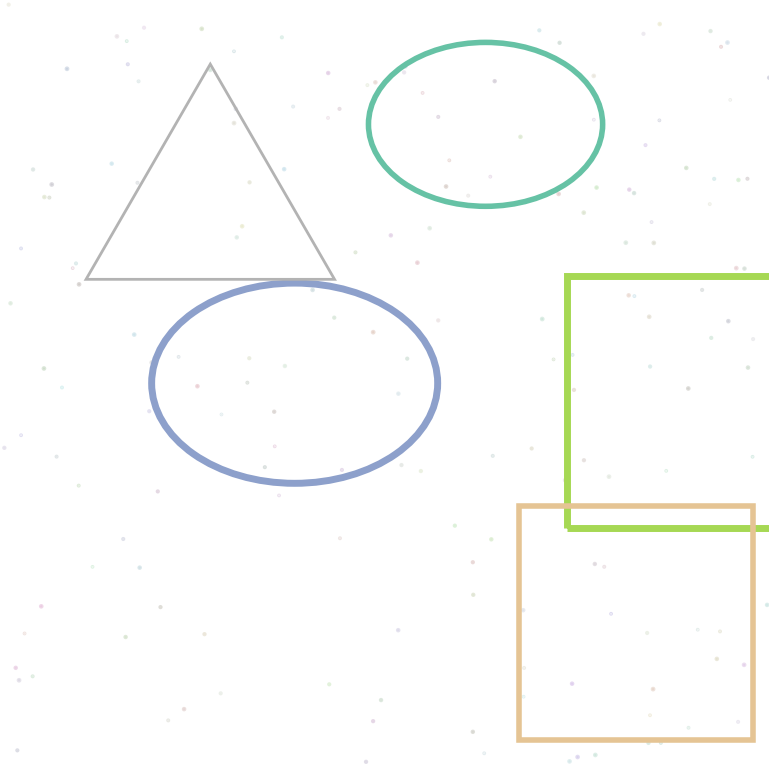[{"shape": "oval", "thickness": 2, "radius": 0.76, "center": [0.631, 0.839]}, {"shape": "oval", "thickness": 2.5, "radius": 0.93, "center": [0.383, 0.502]}, {"shape": "square", "thickness": 2.5, "radius": 0.82, "center": [0.9, 0.478]}, {"shape": "square", "thickness": 2, "radius": 0.76, "center": [0.826, 0.191]}, {"shape": "triangle", "thickness": 1, "radius": 0.93, "center": [0.273, 0.73]}]